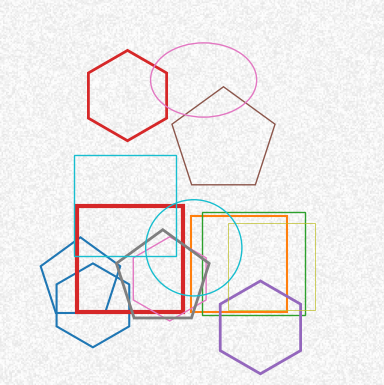[{"shape": "pentagon", "thickness": 1.5, "radius": 0.54, "center": [0.209, 0.275]}, {"shape": "hexagon", "thickness": 1.5, "radius": 0.54, "center": [0.241, 0.207]}, {"shape": "square", "thickness": 1.5, "radius": 0.62, "center": [0.62, 0.315]}, {"shape": "square", "thickness": 1, "radius": 0.67, "center": [0.658, 0.316]}, {"shape": "square", "thickness": 3, "radius": 0.69, "center": [0.338, 0.327]}, {"shape": "hexagon", "thickness": 2, "radius": 0.59, "center": [0.331, 0.752]}, {"shape": "hexagon", "thickness": 2, "radius": 0.6, "center": [0.676, 0.15]}, {"shape": "pentagon", "thickness": 1, "radius": 0.7, "center": [0.581, 0.634]}, {"shape": "oval", "thickness": 1, "radius": 0.69, "center": [0.529, 0.792]}, {"shape": "hexagon", "thickness": 1, "radius": 0.55, "center": [0.441, 0.276]}, {"shape": "pentagon", "thickness": 2, "radius": 0.63, "center": [0.423, 0.277]}, {"shape": "square", "thickness": 0.5, "radius": 0.56, "center": [0.704, 0.308]}, {"shape": "circle", "thickness": 1, "radius": 0.62, "center": [0.503, 0.356]}, {"shape": "square", "thickness": 1, "radius": 0.66, "center": [0.325, 0.467]}]